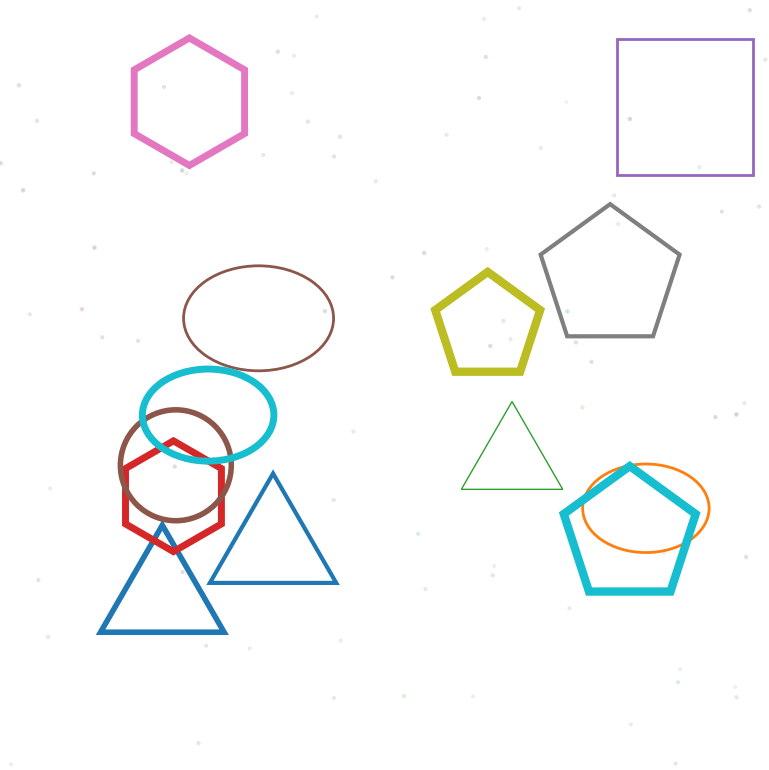[{"shape": "triangle", "thickness": 2, "radius": 0.46, "center": [0.211, 0.225]}, {"shape": "triangle", "thickness": 1.5, "radius": 0.47, "center": [0.355, 0.29]}, {"shape": "oval", "thickness": 1, "radius": 0.41, "center": [0.839, 0.34]}, {"shape": "triangle", "thickness": 0.5, "radius": 0.38, "center": [0.665, 0.402]}, {"shape": "hexagon", "thickness": 2.5, "radius": 0.36, "center": [0.225, 0.356]}, {"shape": "square", "thickness": 1, "radius": 0.44, "center": [0.889, 0.861]}, {"shape": "oval", "thickness": 1, "radius": 0.49, "center": [0.336, 0.587]}, {"shape": "circle", "thickness": 2, "radius": 0.36, "center": [0.228, 0.396]}, {"shape": "hexagon", "thickness": 2.5, "radius": 0.41, "center": [0.246, 0.868]}, {"shape": "pentagon", "thickness": 1.5, "radius": 0.47, "center": [0.792, 0.64]}, {"shape": "pentagon", "thickness": 3, "radius": 0.36, "center": [0.633, 0.575]}, {"shape": "pentagon", "thickness": 3, "radius": 0.45, "center": [0.818, 0.305]}, {"shape": "oval", "thickness": 2.5, "radius": 0.43, "center": [0.27, 0.461]}]